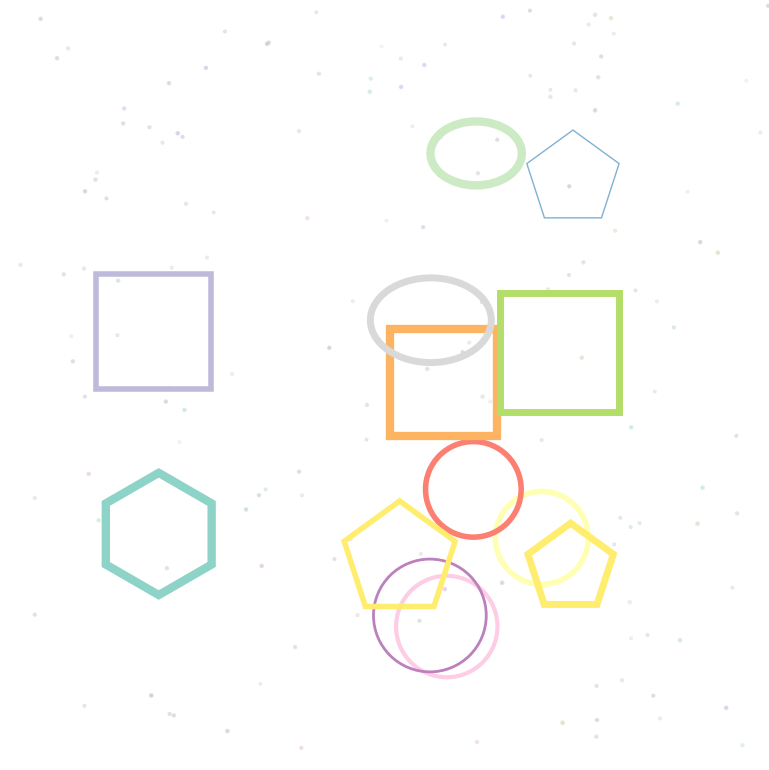[{"shape": "hexagon", "thickness": 3, "radius": 0.4, "center": [0.206, 0.307]}, {"shape": "circle", "thickness": 2, "radius": 0.3, "center": [0.704, 0.301]}, {"shape": "square", "thickness": 2, "radius": 0.37, "center": [0.2, 0.57]}, {"shape": "circle", "thickness": 2, "radius": 0.31, "center": [0.615, 0.365]}, {"shape": "pentagon", "thickness": 0.5, "radius": 0.32, "center": [0.744, 0.768]}, {"shape": "square", "thickness": 3, "radius": 0.35, "center": [0.576, 0.503]}, {"shape": "square", "thickness": 2.5, "radius": 0.39, "center": [0.727, 0.542]}, {"shape": "circle", "thickness": 1.5, "radius": 0.33, "center": [0.58, 0.186]}, {"shape": "oval", "thickness": 2.5, "radius": 0.39, "center": [0.56, 0.584]}, {"shape": "circle", "thickness": 1, "radius": 0.37, "center": [0.558, 0.201]}, {"shape": "oval", "thickness": 3, "radius": 0.3, "center": [0.618, 0.801]}, {"shape": "pentagon", "thickness": 2.5, "radius": 0.29, "center": [0.741, 0.262]}, {"shape": "pentagon", "thickness": 2, "radius": 0.38, "center": [0.519, 0.274]}]